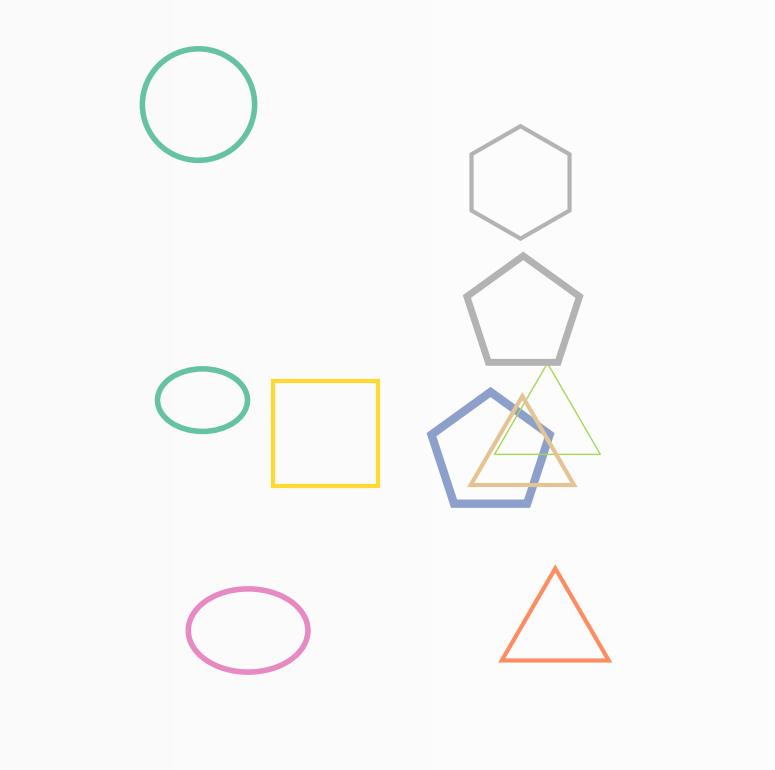[{"shape": "oval", "thickness": 2, "radius": 0.29, "center": [0.261, 0.48]}, {"shape": "circle", "thickness": 2, "radius": 0.36, "center": [0.256, 0.864]}, {"shape": "triangle", "thickness": 1.5, "radius": 0.4, "center": [0.716, 0.182]}, {"shape": "pentagon", "thickness": 3, "radius": 0.4, "center": [0.633, 0.411]}, {"shape": "oval", "thickness": 2, "radius": 0.39, "center": [0.32, 0.181]}, {"shape": "triangle", "thickness": 0.5, "radius": 0.39, "center": [0.706, 0.449]}, {"shape": "square", "thickness": 1.5, "radius": 0.34, "center": [0.42, 0.437]}, {"shape": "triangle", "thickness": 1.5, "radius": 0.38, "center": [0.674, 0.409]}, {"shape": "pentagon", "thickness": 2.5, "radius": 0.38, "center": [0.675, 0.591]}, {"shape": "hexagon", "thickness": 1.5, "radius": 0.37, "center": [0.672, 0.763]}]